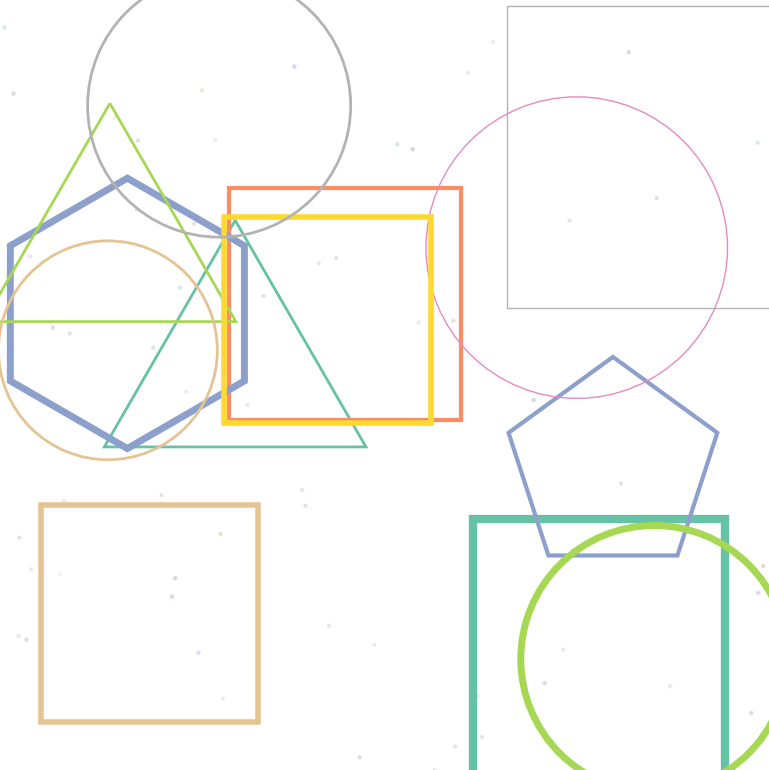[{"shape": "square", "thickness": 3, "radius": 0.82, "center": [0.778, 0.162]}, {"shape": "triangle", "thickness": 1, "radius": 0.98, "center": [0.305, 0.518]}, {"shape": "square", "thickness": 1.5, "radius": 0.75, "center": [0.448, 0.606]}, {"shape": "pentagon", "thickness": 1.5, "radius": 0.71, "center": [0.796, 0.394]}, {"shape": "hexagon", "thickness": 2.5, "radius": 0.88, "center": [0.165, 0.593]}, {"shape": "circle", "thickness": 0.5, "radius": 0.98, "center": [0.749, 0.678]}, {"shape": "triangle", "thickness": 1, "radius": 0.94, "center": [0.143, 0.677]}, {"shape": "circle", "thickness": 2.5, "radius": 0.87, "center": [0.85, 0.144]}, {"shape": "square", "thickness": 2, "radius": 0.67, "center": [0.425, 0.584]}, {"shape": "circle", "thickness": 1, "radius": 0.71, "center": [0.14, 0.545]}, {"shape": "square", "thickness": 2, "radius": 0.71, "center": [0.194, 0.203]}, {"shape": "circle", "thickness": 1, "radius": 0.85, "center": [0.285, 0.863]}, {"shape": "square", "thickness": 0.5, "radius": 0.98, "center": [0.855, 0.795]}]